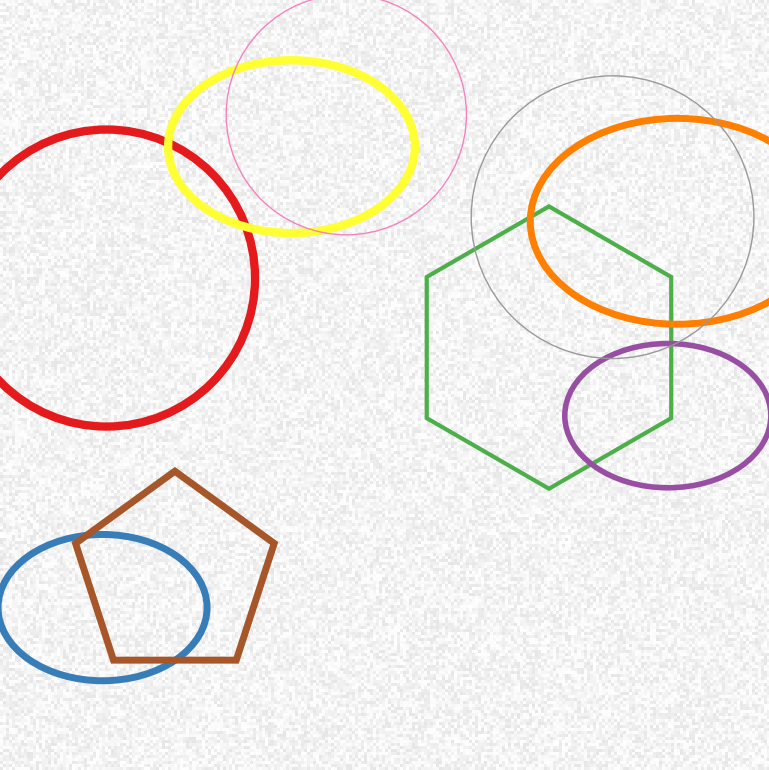[{"shape": "circle", "thickness": 3, "radius": 0.96, "center": [0.138, 0.639]}, {"shape": "oval", "thickness": 2.5, "radius": 0.68, "center": [0.133, 0.211]}, {"shape": "hexagon", "thickness": 1.5, "radius": 0.92, "center": [0.713, 0.549]}, {"shape": "oval", "thickness": 2, "radius": 0.67, "center": [0.867, 0.46]}, {"shape": "oval", "thickness": 2.5, "radius": 0.95, "center": [0.88, 0.713]}, {"shape": "oval", "thickness": 3, "radius": 0.8, "center": [0.379, 0.81]}, {"shape": "pentagon", "thickness": 2.5, "radius": 0.68, "center": [0.227, 0.252]}, {"shape": "circle", "thickness": 0.5, "radius": 0.78, "center": [0.45, 0.851]}, {"shape": "circle", "thickness": 0.5, "radius": 0.92, "center": [0.796, 0.718]}]